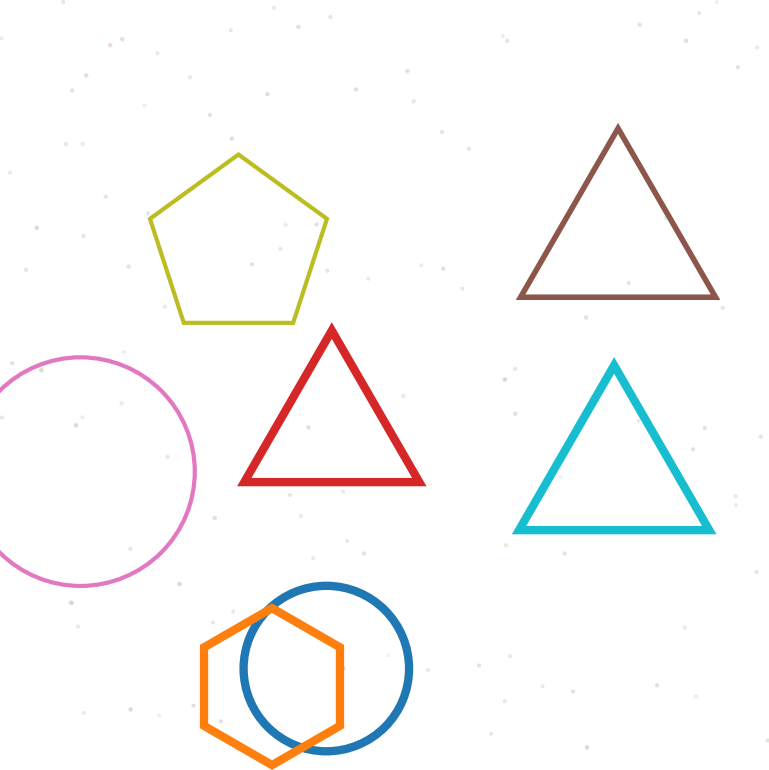[{"shape": "circle", "thickness": 3, "radius": 0.54, "center": [0.424, 0.132]}, {"shape": "hexagon", "thickness": 3, "radius": 0.51, "center": [0.353, 0.108]}, {"shape": "triangle", "thickness": 3, "radius": 0.66, "center": [0.431, 0.439]}, {"shape": "triangle", "thickness": 2, "radius": 0.73, "center": [0.803, 0.687]}, {"shape": "circle", "thickness": 1.5, "radius": 0.74, "center": [0.105, 0.387]}, {"shape": "pentagon", "thickness": 1.5, "radius": 0.6, "center": [0.31, 0.678]}, {"shape": "triangle", "thickness": 3, "radius": 0.71, "center": [0.798, 0.383]}]